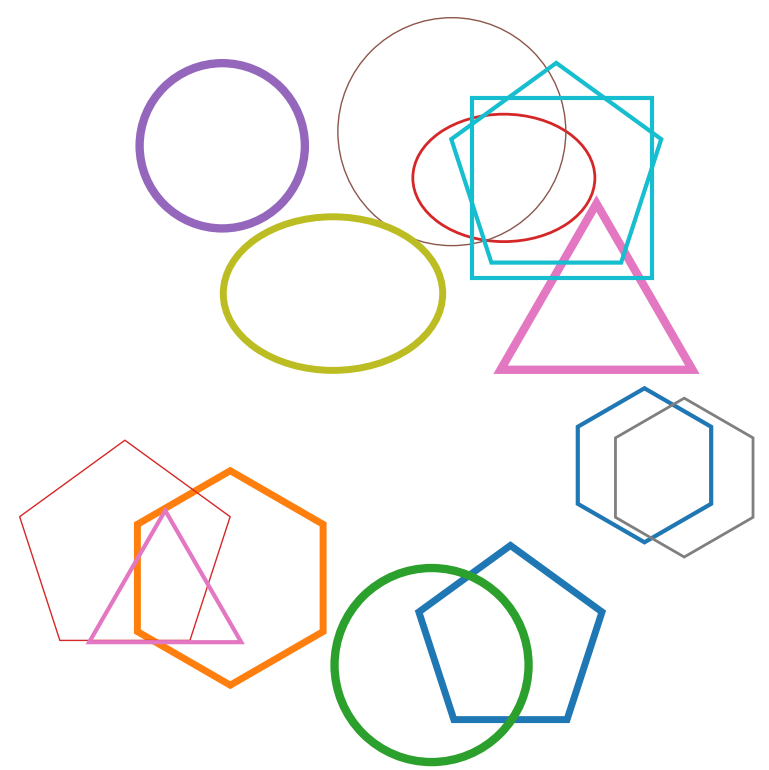[{"shape": "pentagon", "thickness": 2.5, "radius": 0.63, "center": [0.663, 0.167]}, {"shape": "hexagon", "thickness": 1.5, "radius": 0.5, "center": [0.837, 0.396]}, {"shape": "hexagon", "thickness": 2.5, "radius": 0.7, "center": [0.299, 0.249]}, {"shape": "circle", "thickness": 3, "radius": 0.63, "center": [0.56, 0.136]}, {"shape": "oval", "thickness": 1, "radius": 0.59, "center": [0.654, 0.769]}, {"shape": "pentagon", "thickness": 0.5, "radius": 0.72, "center": [0.162, 0.285]}, {"shape": "circle", "thickness": 3, "radius": 0.54, "center": [0.289, 0.811]}, {"shape": "circle", "thickness": 0.5, "radius": 0.74, "center": [0.587, 0.829]}, {"shape": "triangle", "thickness": 3, "radius": 0.72, "center": [0.775, 0.592]}, {"shape": "triangle", "thickness": 1.5, "radius": 0.57, "center": [0.215, 0.223]}, {"shape": "hexagon", "thickness": 1, "radius": 0.52, "center": [0.889, 0.38]}, {"shape": "oval", "thickness": 2.5, "radius": 0.71, "center": [0.432, 0.619]}, {"shape": "pentagon", "thickness": 1.5, "radius": 0.72, "center": [0.722, 0.775]}, {"shape": "square", "thickness": 1.5, "radius": 0.58, "center": [0.73, 0.755]}]